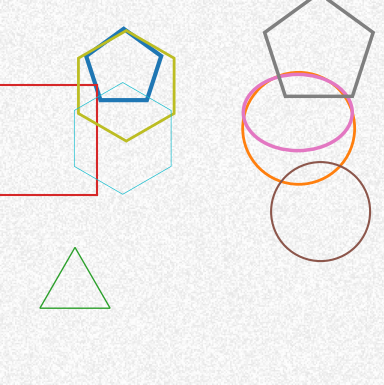[{"shape": "pentagon", "thickness": 3, "radius": 0.51, "center": [0.321, 0.823]}, {"shape": "circle", "thickness": 2, "radius": 0.73, "center": [0.776, 0.667]}, {"shape": "triangle", "thickness": 1, "radius": 0.53, "center": [0.195, 0.252]}, {"shape": "square", "thickness": 1.5, "radius": 0.72, "center": [0.11, 0.637]}, {"shape": "circle", "thickness": 1.5, "radius": 0.64, "center": [0.833, 0.45]}, {"shape": "oval", "thickness": 2.5, "radius": 0.71, "center": [0.774, 0.708]}, {"shape": "pentagon", "thickness": 2.5, "radius": 0.74, "center": [0.828, 0.87]}, {"shape": "hexagon", "thickness": 2, "radius": 0.72, "center": [0.328, 0.777]}, {"shape": "hexagon", "thickness": 0.5, "radius": 0.73, "center": [0.319, 0.641]}]